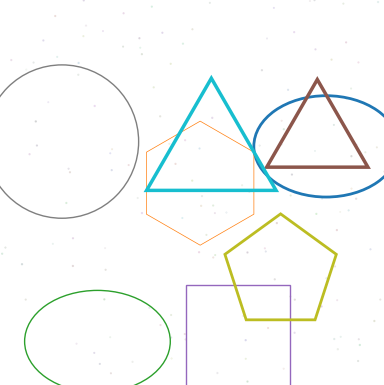[{"shape": "oval", "thickness": 2, "radius": 0.94, "center": [0.847, 0.62]}, {"shape": "hexagon", "thickness": 0.5, "radius": 0.81, "center": [0.52, 0.524]}, {"shape": "oval", "thickness": 1, "radius": 0.95, "center": [0.253, 0.113]}, {"shape": "square", "thickness": 1, "radius": 0.67, "center": [0.617, 0.124]}, {"shape": "triangle", "thickness": 2.5, "radius": 0.76, "center": [0.824, 0.642]}, {"shape": "circle", "thickness": 1, "radius": 1.0, "center": [0.161, 0.632]}, {"shape": "pentagon", "thickness": 2, "radius": 0.76, "center": [0.729, 0.292]}, {"shape": "triangle", "thickness": 2.5, "radius": 0.97, "center": [0.549, 0.603]}]